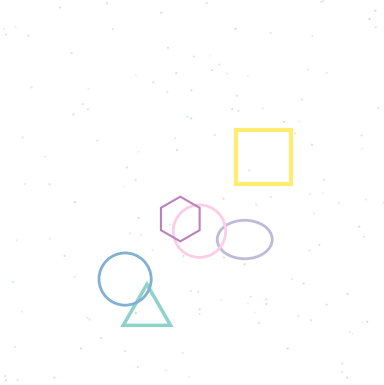[{"shape": "triangle", "thickness": 2.5, "radius": 0.36, "center": [0.382, 0.191]}, {"shape": "oval", "thickness": 2, "radius": 0.36, "center": [0.636, 0.378]}, {"shape": "circle", "thickness": 2, "radius": 0.34, "center": [0.325, 0.275]}, {"shape": "circle", "thickness": 2, "radius": 0.34, "center": [0.518, 0.399]}, {"shape": "hexagon", "thickness": 1.5, "radius": 0.29, "center": [0.468, 0.431]}, {"shape": "square", "thickness": 3, "radius": 0.35, "center": [0.684, 0.592]}]